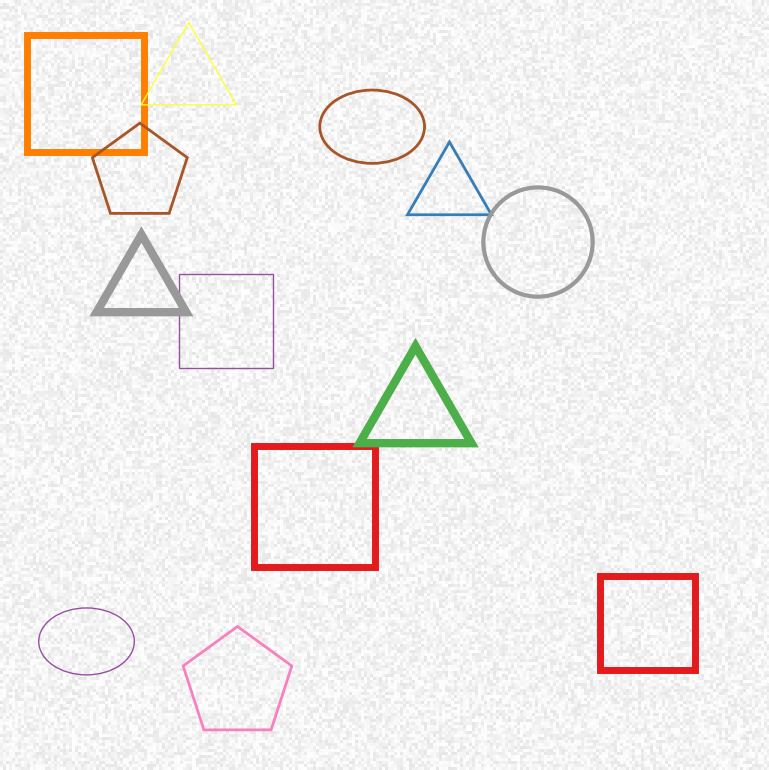[{"shape": "square", "thickness": 2.5, "radius": 0.31, "center": [0.841, 0.191]}, {"shape": "square", "thickness": 2.5, "radius": 0.39, "center": [0.408, 0.342]}, {"shape": "triangle", "thickness": 1, "radius": 0.32, "center": [0.584, 0.753]}, {"shape": "triangle", "thickness": 3, "radius": 0.42, "center": [0.54, 0.466]}, {"shape": "oval", "thickness": 0.5, "radius": 0.31, "center": [0.112, 0.167]}, {"shape": "square", "thickness": 0.5, "radius": 0.31, "center": [0.294, 0.583]}, {"shape": "square", "thickness": 2.5, "radius": 0.38, "center": [0.111, 0.878]}, {"shape": "triangle", "thickness": 0.5, "radius": 0.36, "center": [0.245, 0.9]}, {"shape": "pentagon", "thickness": 1, "radius": 0.32, "center": [0.182, 0.775]}, {"shape": "oval", "thickness": 1, "radius": 0.34, "center": [0.483, 0.835]}, {"shape": "pentagon", "thickness": 1, "radius": 0.37, "center": [0.308, 0.112]}, {"shape": "triangle", "thickness": 3, "radius": 0.34, "center": [0.184, 0.628]}, {"shape": "circle", "thickness": 1.5, "radius": 0.35, "center": [0.699, 0.686]}]